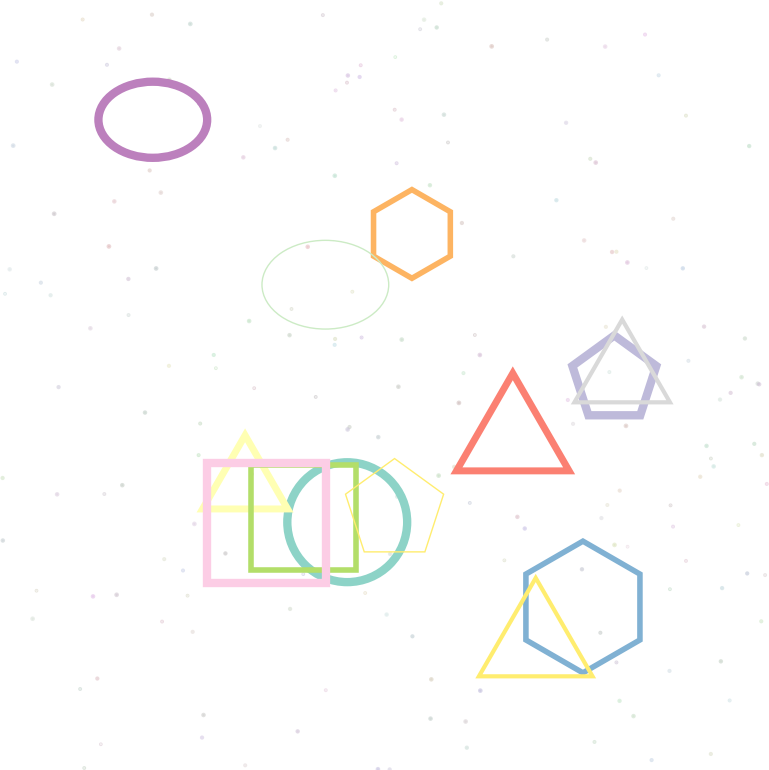[{"shape": "circle", "thickness": 3, "radius": 0.39, "center": [0.451, 0.322]}, {"shape": "triangle", "thickness": 2.5, "radius": 0.32, "center": [0.318, 0.371]}, {"shape": "pentagon", "thickness": 3, "radius": 0.29, "center": [0.798, 0.507]}, {"shape": "triangle", "thickness": 2.5, "radius": 0.42, "center": [0.666, 0.431]}, {"shape": "hexagon", "thickness": 2, "radius": 0.43, "center": [0.757, 0.212]}, {"shape": "hexagon", "thickness": 2, "radius": 0.29, "center": [0.535, 0.696]}, {"shape": "square", "thickness": 2, "radius": 0.34, "center": [0.394, 0.328]}, {"shape": "square", "thickness": 3, "radius": 0.39, "center": [0.346, 0.321]}, {"shape": "triangle", "thickness": 1.5, "radius": 0.36, "center": [0.808, 0.513]}, {"shape": "oval", "thickness": 3, "radius": 0.35, "center": [0.198, 0.844]}, {"shape": "oval", "thickness": 0.5, "radius": 0.41, "center": [0.423, 0.63]}, {"shape": "triangle", "thickness": 1.5, "radius": 0.43, "center": [0.696, 0.164]}, {"shape": "pentagon", "thickness": 0.5, "radius": 0.33, "center": [0.512, 0.337]}]